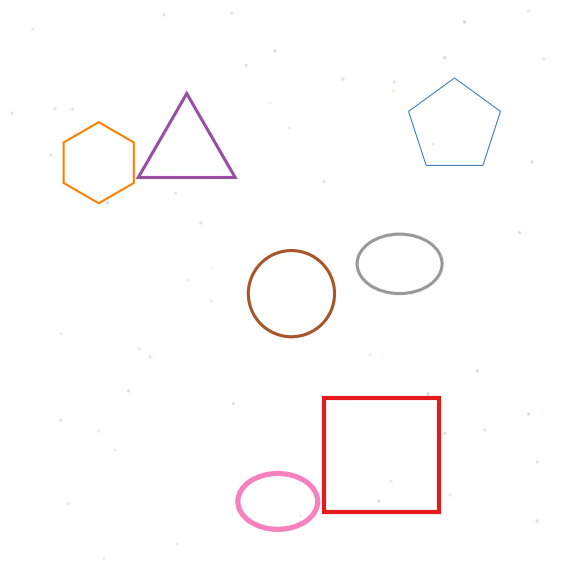[{"shape": "square", "thickness": 2, "radius": 0.5, "center": [0.661, 0.212]}, {"shape": "pentagon", "thickness": 0.5, "radius": 0.42, "center": [0.787, 0.78]}, {"shape": "triangle", "thickness": 1.5, "radius": 0.48, "center": [0.323, 0.74]}, {"shape": "hexagon", "thickness": 1, "radius": 0.35, "center": [0.171, 0.717]}, {"shape": "circle", "thickness": 1.5, "radius": 0.37, "center": [0.505, 0.491]}, {"shape": "oval", "thickness": 2.5, "radius": 0.35, "center": [0.481, 0.131]}, {"shape": "oval", "thickness": 1.5, "radius": 0.37, "center": [0.692, 0.542]}]